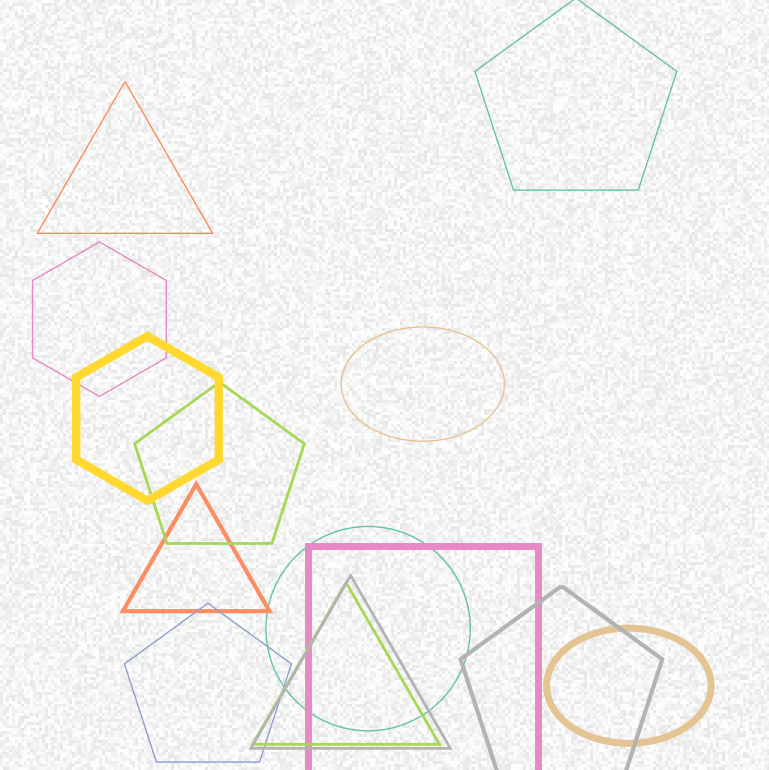[{"shape": "circle", "thickness": 0.5, "radius": 0.66, "center": [0.478, 0.184]}, {"shape": "pentagon", "thickness": 0.5, "radius": 0.69, "center": [0.748, 0.865]}, {"shape": "triangle", "thickness": 0.5, "radius": 0.66, "center": [0.162, 0.763]}, {"shape": "triangle", "thickness": 1.5, "radius": 0.55, "center": [0.255, 0.261]}, {"shape": "pentagon", "thickness": 0.5, "radius": 0.57, "center": [0.27, 0.103]}, {"shape": "hexagon", "thickness": 0.5, "radius": 0.5, "center": [0.129, 0.585]}, {"shape": "square", "thickness": 2.5, "radius": 0.75, "center": [0.549, 0.142]}, {"shape": "triangle", "thickness": 1, "radius": 0.7, "center": [0.449, 0.103]}, {"shape": "pentagon", "thickness": 1, "radius": 0.58, "center": [0.285, 0.388]}, {"shape": "hexagon", "thickness": 3, "radius": 0.53, "center": [0.192, 0.457]}, {"shape": "oval", "thickness": 0.5, "radius": 0.53, "center": [0.549, 0.501]}, {"shape": "oval", "thickness": 2.5, "radius": 0.53, "center": [0.817, 0.109]}, {"shape": "triangle", "thickness": 1, "radius": 0.75, "center": [0.455, 0.103]}, {"shape": "pentagon", "thickness": 1.5, "radius": 0.69, "center": [0.729, 0.101]}]